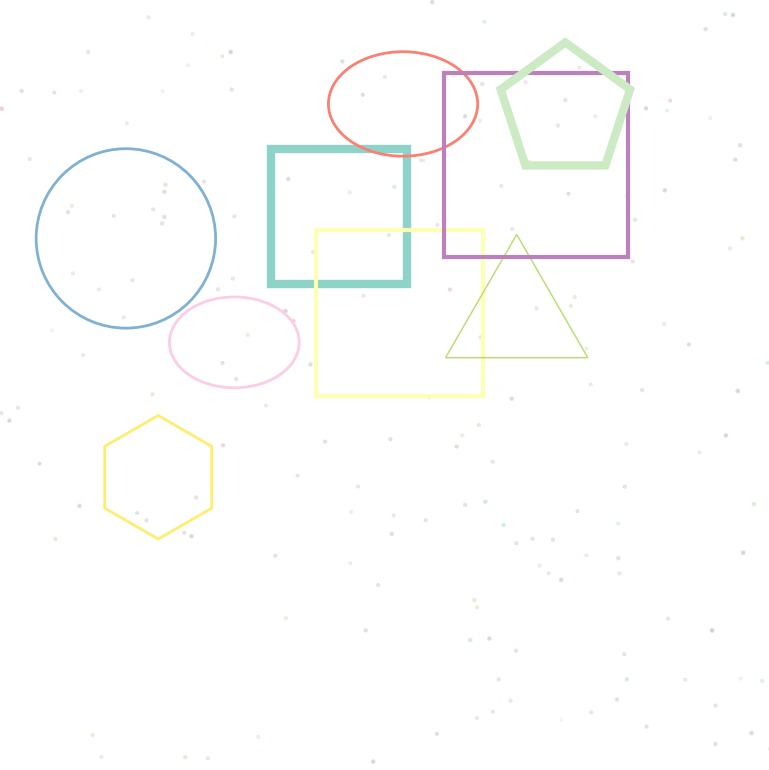[{"shape": "square", "thickness": 3, "radius": 0.44, "center": [0.44, 0.719]}, {"shape": "square", "thickness": 1.5, "radius": 0.54, "center": [0.519, 0.594]}, {"shape": "oval", "thickness": 1, "radius": 0.48, "center": [0.523, 0.865]}, {"shape": "circle", "thickness": 1, "radius": 0.58, "center": [0.163, 0.69]}, {"shape": "triangle", "thickness": 0.5, "radius": 0.53, "center": [0.671, 0.589]}, {"shape": "oval", "thickness": 1, "radius": 0.42, "center": [0.304, 0.555]}, {"shape": "square", "thickness": 1.5, "radius": 0.6, "center": [0.696, 0.785]}, {"shape": "pentagon", "thickness": 3, "radius": 0.44, "center": [0.734, 0.857]}, {"shape": "hexagon", "thickness": 1, "radius": 0.4, "center": [0.206, 0.38]}]